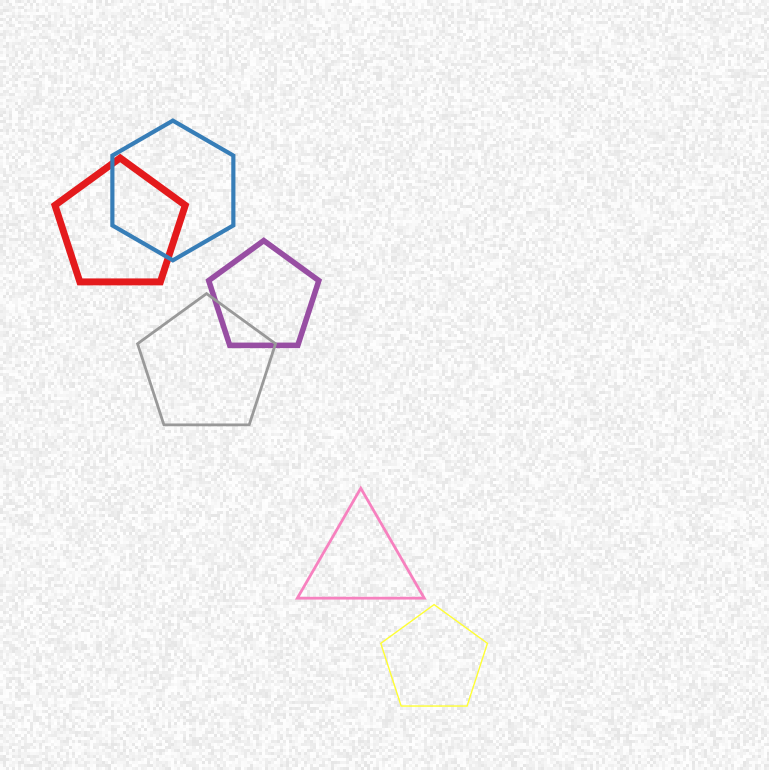[{"shape": "pentagon", "thickness": 2.5, "radius": 0.44, "center": [0.156, 0.706]}, {"shape": "hexagon", "thickness": 1.5, "radius": 0.45, "center": [0.225, 0.753]}, {"shape": "pentagon", "thickness": 2, "radius": 0.38, "center": [0.343, 0.612]}, {"shape": "pentagon", "thickness": 0.5, "radius": 0.36, "center": [0.564, 0.142]}, {"shape": "triangle", "thickness": 1, "radius": 0.48, "center": [0.469, 0.271]}, {"shape": "pentagon", "thickness": 1, "radius": 0.47, "center": [0.268, 0.524]}]